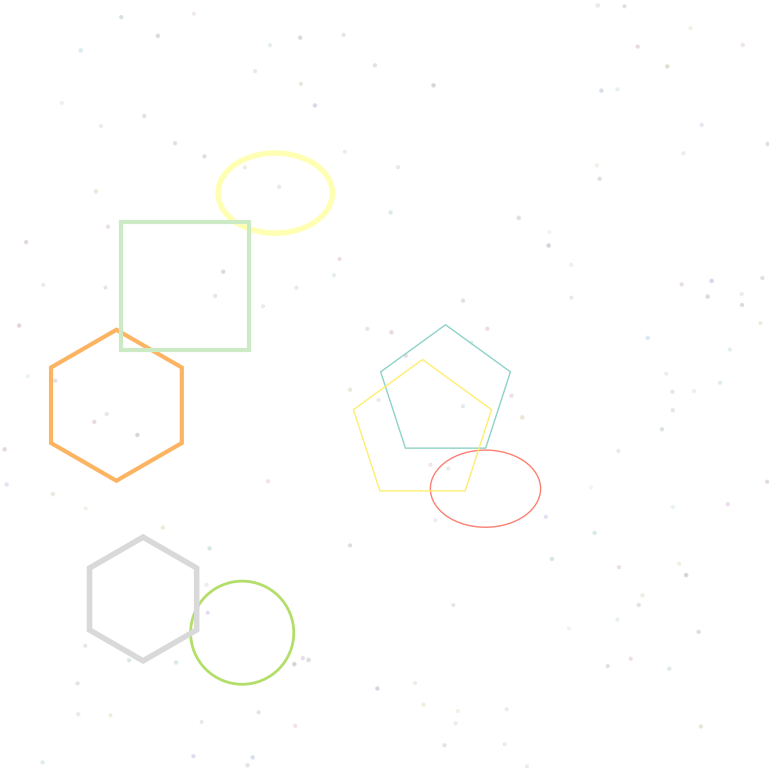[{"shape": "pentagon", "thickness": 0.5, "radius": 0.44, "center": [0.579, 0.49]}, {"shape": "oval", "thickness": 2, "radius": 0.37, "center": [0.357, 0.749]}, {"shape": "oval", "thickness": 0.5, "radius": 0.36, "center": [0.63, 0.365]}, {"shape": "hexagon", "thickness": 1.5, "radius": 0.49, "center": [0.151, 0.474]}, {"shape": "circle", "thickness": 1, "radius": 0.33, "center": [0.315, 0.178]}, {"shape": "hexagon", "thickness": 2, "radius": 0.4, "center": [0.186, 0.222]}, {"shape": "square", "thickness": 1.5, "radius": 0.42, "center": [0.24, 0.628]}, {"shape": "pentagon", "thickness": 0.5, "radius": 0.47, "center": [0.549, 0.439]}]